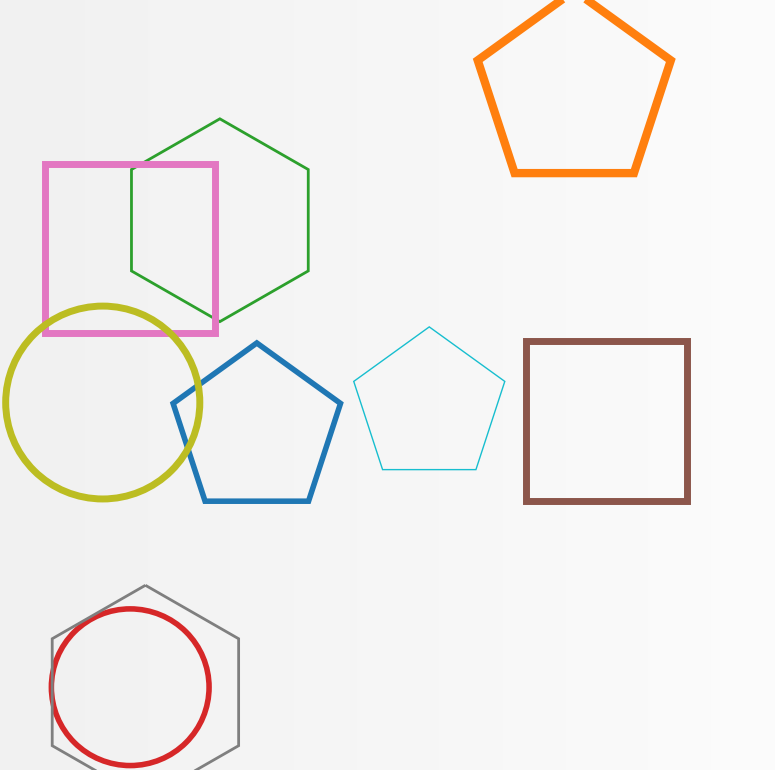[{"shape": "pentagon", "thickness": 2, "radius": 0.57, "center": [0.331, 0.441]}, {"shape": "pentagon", "thickness": 3, "radius": 0.65, "center": [0.741, 0.881]}, {"shape": "hexagon", "thickness": 1, "radius": 0.66, "center": [0.284, 0.714]}, {"shape": "circle", "thickness": 2, "radius": 0.51, "center": [0.168, 0.108]}, {"shape": "square", "thickness": 2.5, "radius": 0.52, "center": [0.782, 0.453]}, {"shape": "square", "thickness": 2.5, "radius": 0.55, "center": [0.168, 0.678]}, {"shape": "hexagon", "thickness": 1, "radius": 0.69, "center": [0.188, 0.101]}, {"shape": "circle", "thickness": 2.5, "radius": 0.63, "center": [0.133, 0.477]}, {"shape": "pentagon", "thickness": 0.5, "radius": 0.51, "center": [0.554, 0.473]}]